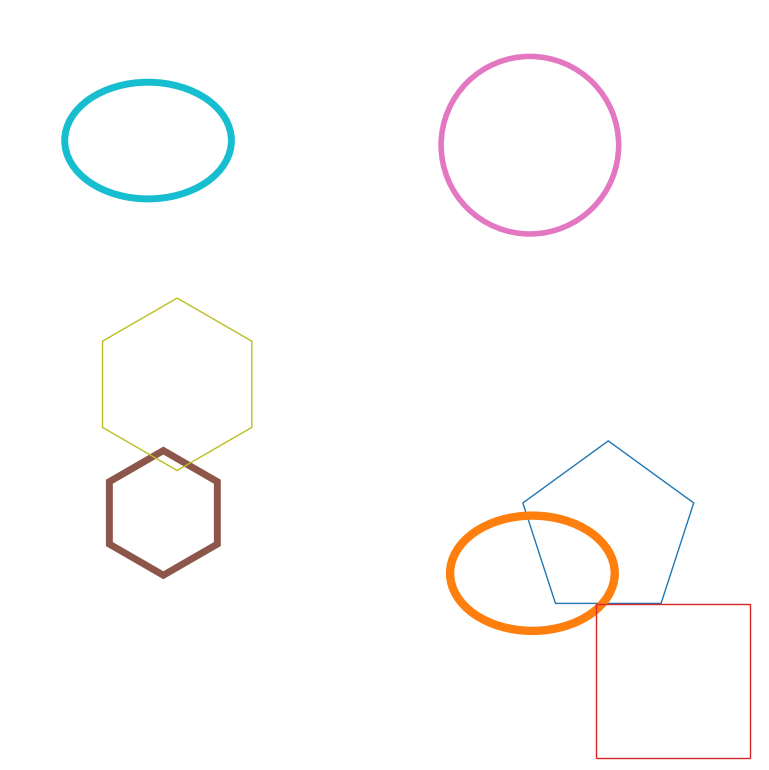[{"shape": "pentagon", "thickness": 0.5, "radius": 0.58, "center": [0.79, 0.311]}, {"shape": "oval", "thickness": 3, "radius": 0.53, "center": [0.691, 0.256]}, {"shape": "square", "thickness": 0.5, "radius": 0.5, "center": [0.874, 0.115]}, {"shape": "hexagon", "thickness": 2.5, "radius": 0.4, "center": [0.212, 0.334]}, {"shape": "circle", "thickness": 2, "radius": 0.58, "center": [0.688, 0.811]}, {"shape": "hexagon", "thickness": 0.5, "radius": 0.56, "center": [0.23, 0.501]}, {"shape": "oval", "thickness": 2.5, "radius": 0.54, "center": [0.192, 0.817]}]